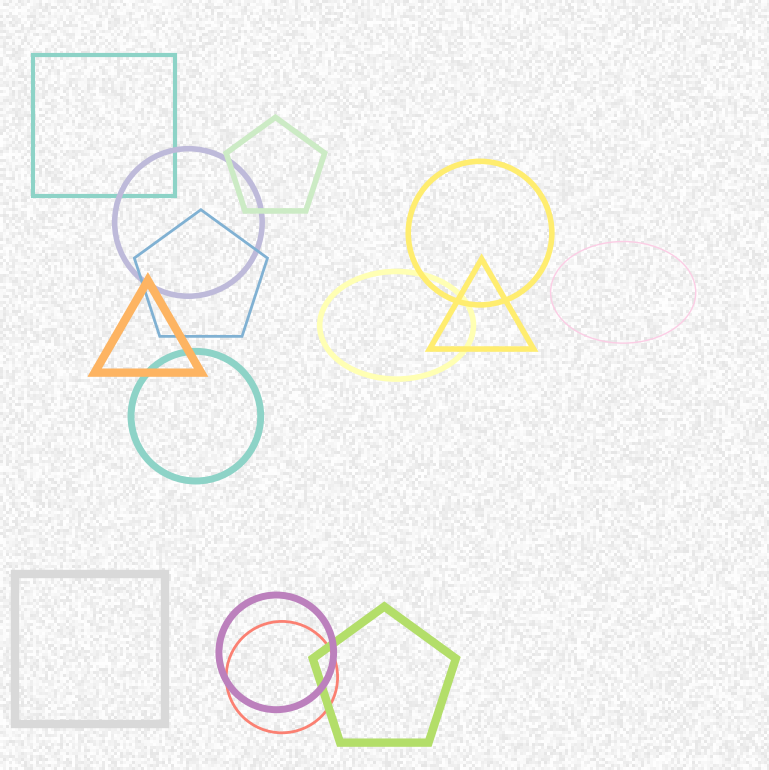[{"shape": "circle", "thickness": 2.5, "radius": 0.42, "center": [0.254, 0.46]}, {"shape": "square", "thickness": 1.5, "radius": 0.46, "center": [0.135, 0.837]}, {"shape": "oval", "thickness": 2, "radius": 0.5, "center": [0.515, 0.578]}, {"shape": "circle", "thickness": 2, "radius": 0.48, "center": [0.245, 0.711]}, {"shape": "circle", "thickness": 1, "radius": 0.36, "center": [0.366, 0.121]}, {"shape": "pentagon", "thickness": 1, "radius": 0.45, "center": [0.261, 0.637]}, {"shape": "triangle", "thickness": 3, "radius": 0.4, "center": [0.192, 0.556]}, {"shape": "pentagon", "thickness": 3, "radius": 0.49, "center": [0.499, 0.115]}, {"shape": "oval", "thickness": 0.5, "radius": 0.47, "center": [0.809, 0.62]}, {"shape": "square", "thickness": 3, "radius": 0.49, "center": [0.117, 0.157]}, {"shape": "circle", "thickness": 2.5, "radius": 0.37, "center": [0.359, 0.153]}, {"shape": "pentagon", "thickness": 2, "radius": 0.34, "center": [0.358, 0.78]}, {"shape": "triangle", "thickness": 2, "radius": 0.39, "center": [0.625, 0.586]}, {"shape": "circle", "thickness": 2, "radius": 0.47, "center": [0.623, 0.697]}]